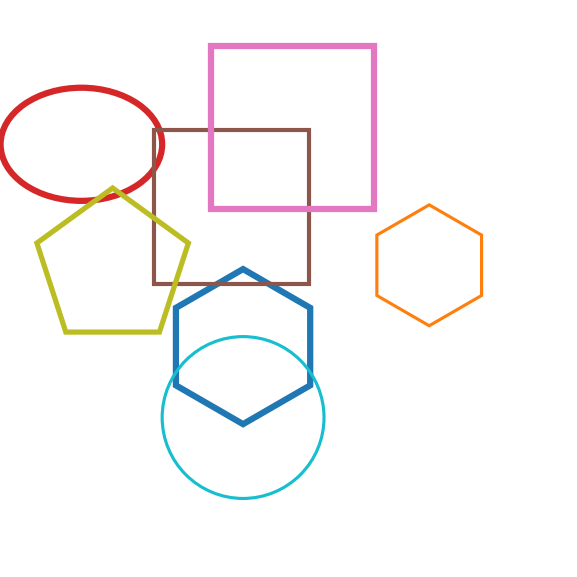[{"shape": "hexagon", "thickness": 3, "radius": 0.67, "center": [0.421, 0.399]}, {"shape": "hexagon", "thickness": 1.5, "radius": 0.52, "center": [0.743, 0.54]}, {"shape": "oval", "thickness": 3, "radius": 0.7, "center": [0.141, 0.749]}, {"shape": "square", "thickness": 2, "radius": 0.67, "center": [0.401, 0.641]}, {"shape": "square", "thickness": 3, "radius": 0.7, "center": [0.507, 0.778]}, {"shape": "pentagon", "thickness": 2.5, "radius": 0.69, "center": [0.195, 0.536]}, {"shape": "circle", "thickness": 1.5, "radius": 0.7, "center": [0.421, 0.276]}]